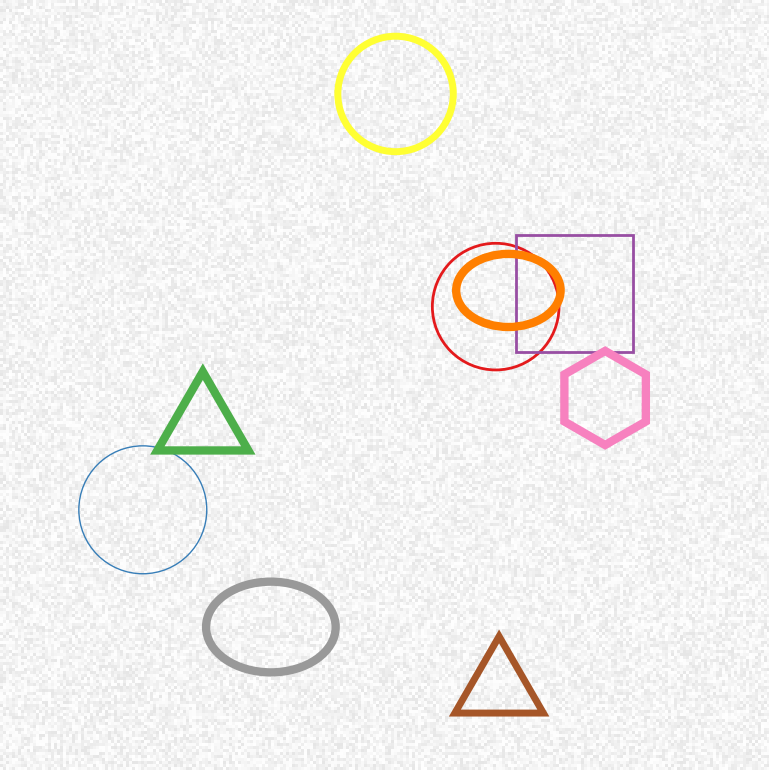[{"shape": "circle", "thickness": 1, "radius": 0.41, "center": [0.644, 0.602]}, {"shape": "circle", "thickness": 0.5, "radius": 0.42, "center": [0.185, 0.338]}, {"shape": "triangle", "thickness": 3, "radius": 0.34, "center": [0.263, 0.449]}, {"shape": "square", "thickness": 1, "radius": 0.38, "center": [0.746, 0.619]}, {"shape": "oval", "thickness": 3, "radius": 0.34, "center": [0.66, 0.623]}, {"shape": "circle", "thickness": 2.5, "radius": 0.37, "center": [0.514, 0.878]}, {"shape": "triangle", "thickness": 2.5, "radius": 0.33, "center": [0.648, 0.107]}, {"shape": "hexagon", "thickness": 3, "radius": 0.31, "center": [0.786, 0.483]}, {"shape": "oval", "thickness": 3, "radius": 0.42, "center": [0.352, 0.186]}]